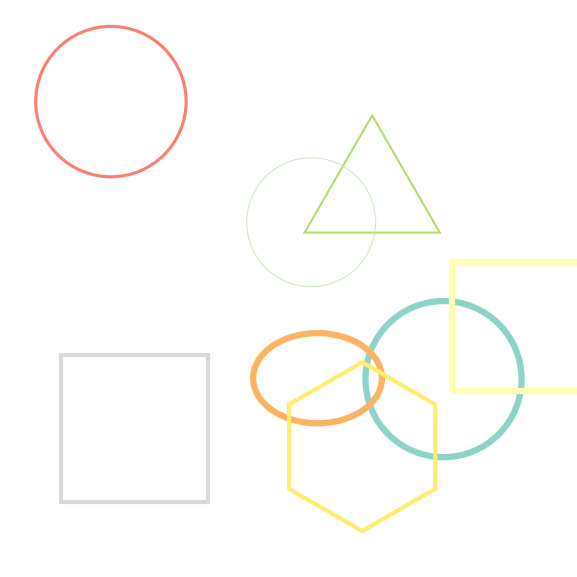[{"shape": "circle", "thickness": 3, "radius": 0.68, "center": [0.768, 0.343]}, {"shape": "square", "thickness": 3, "radius": 0.56, "center": [0.895, 0.433]}, {"shape": "circle", "thickness": 1.5, "radius": 0.65, "center": [0.192, 0.823]}, {"shape": "oval", "thickness": 3, "radius": 0.56, "center": [0.55, 0.344]}, {"shape": "triangle", "thickness": 1, "radius": 0.68, "center": [0.644, 0.664]}, {"shape": "square", "thickness": 2, "radius": 0.64, "center": [0.233, 0.257]}, {"shape": "circle", "thickness": 0.5, "radius": 0.56, "center": [0.539, 0.614]}, {"shape": "hexagon", "thickness": 2, "radius": 0.73, "center": [0.627, 0.226]}]